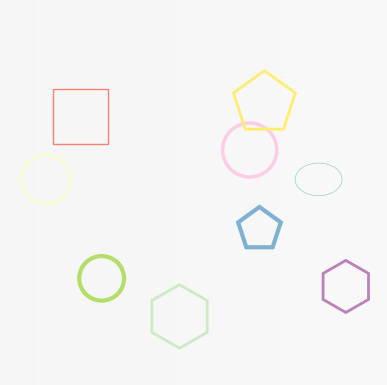[{"shape": "oval", "thickness": 0.5, "radius": 0.3, "center": [0.822, 0.534]}, {"shape": "circle", "thickness": 1, "radius": 0.32, "center": [0.119, 0.534]}, {"shape": "square", "thickness": 1, "radius": 0.36, "center": [0.208, 0.698]}, {"shape": "pentagon", "thickness": 3, "radius": 0.29, "center": [0.67, 0.405]}, {"shape": "circle", "thickness": 3, "radius": 0.29, "center": [0.262, 0.277]}, {"shape": "circle", "thickness": 2.5, "radius": 0.35, "center": [0.644, 0.61]}, {"shape": "hexagon", "thickness": 2, "radius": 0.34, "center": [0.892, 0.256]}, {"shape": "hexagon", "thickness": 2, "radius": 0.41, "center": [0.463, 0.178]}, {"shape": "pentagon", "thickness": 2, "radius": 0.42, "center": [0.682, 0.733]}]